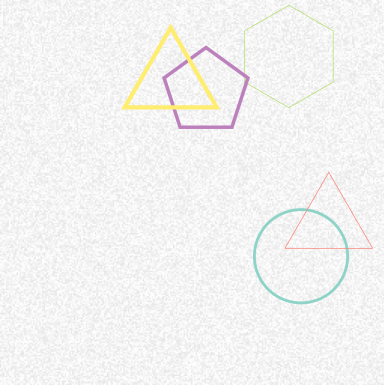[{"shape": "circle", "thickness": 2, "radius": 0.61, "center": [0.782, 0.334]}, {"shape": "triangle", "thickness": 0.5, "radius": 0.66, "center": [0.854, 0.421]}, {"shape": "hexagon", "thickness": 0.5, "radius": 0.66, "center": [0.75, 0.853]}, {"shape": "pentagon", "thickness": 2.5, "radius": 0.57, "center": [0.535, 0.762]}, {"shape": "triangle", "thickness": 3, "radius": 0.69, "center": [0.443, 0.79]}]